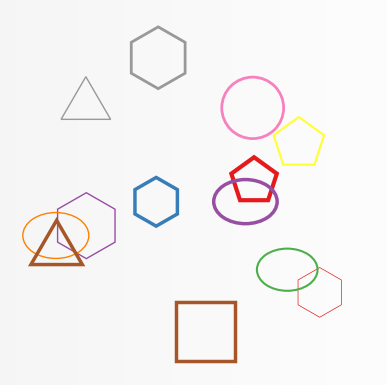[{"shape": "pentagon", "thickness": 3, "radius": 0.31, "center": [0.656, 0.53]}, {"shape": "hexagon", "thickness": 0.5, "radius": 0.32, "center": [0.825, 0.241]}, {"shape": "hexagon", "thickness": 2.5, "radius": 0.32, "center": [0.403, 0.476]}, {"shape": "oval", "thickness": 1.5, "radius": 0.39, "center": [0.741, 0.299]}, {"shape": "oval", "thickness": 2.5, "radius": 0.41, "center": [0.633, 0.476]}, {"shape": "hexagon", "thickness": 1, "radius": 0.43, "center": [0.223, 0.414]}, {"shape": "oval", "thickness": 1, "radius": 0.43, "center": [0.144, 0.388]}, {"shape": "pentagon", "thickness": 1.5, "radius": 0.34, "center": [0.771, 0.628]}, {"shape": "triangle", "thickness": 2.5, "radius": 0.38, "center": [0.146, 0.351]}, {"shape": "square", "thickness": 2.5, "radius": 0.38, "center": [0.531, 0.14]}, {"shape": "circle", "thickness": 2, "radius": 0.4, "center": [0.652, 0.72]}, {"shape": "triangle", "thickness": 1, "radius": 0.37, "center": [0.222, 0.727]}, {"shape": "hexagon", "thickness": 2, "radius": 0.4, "center": [0.408, 0.85]}]